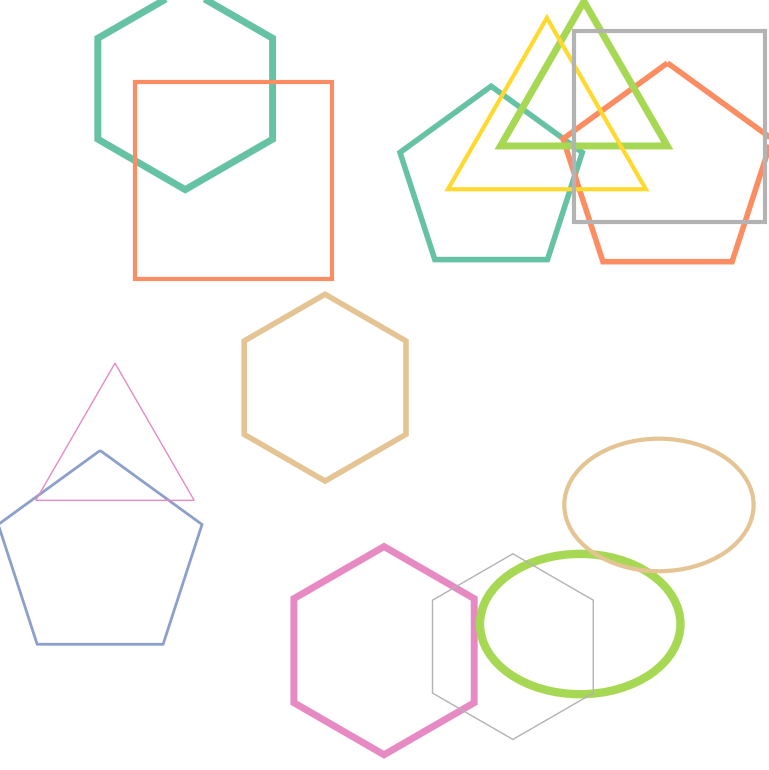[{"shape": "pentagon", "thickness": 2, "radius": 0.62, "center": [0.638, 0.764]}, {"shape": "hexagon", "thickness": 2.5, "radius": 0.66, "center": [0.241, 0.885]}, {"shape": "pentagon", "thickness": 2, "radius": 0.71, "center": [0.867, 0.776]}, {"shape": "square", "thickness": 1.5, "radius": 0.64, "center": [0.303, 0.766]}, {"shape": "pentagon", "thickness": 1, "radius": 0.7, "center": [0.13, 0.276]}, {"shape": "triangle", "thickness": 0.5, "radius": 0.59, "center": [0.149, 0.41]}, {"shape": "hexagon", "thickness": 2.5, "radius": 0.68, "center": [0.499, 0.155]}, {"shape": "oval", "thickness": 3, "radius": 0.65, "center": [0.754, 0.19]}, {"shape": "triangle", "thickness": 2.5, "radius": 0.63, "center": [0.758, 0.873]}, {"shape": "triangle", "thickness": 1.5, "radius": 0.74, "center": [0.71, 0.828]}, {"shape": "hexagon", "thickness": 2, "radius": 0.61, "center": [0.422, 0.497]}, {"shape": "oval", "thickness": 1.5, "radius": 0.61, "center": [0.856, 0.344]}, {"shape": "hexagon", "thickness": 0.5, "radius": 0.6, "center": [0.666, 0.16]}, {"shape": "square", "thickness": 1.5, "radius": 0.62, "center": [0.869, 0.835]}]